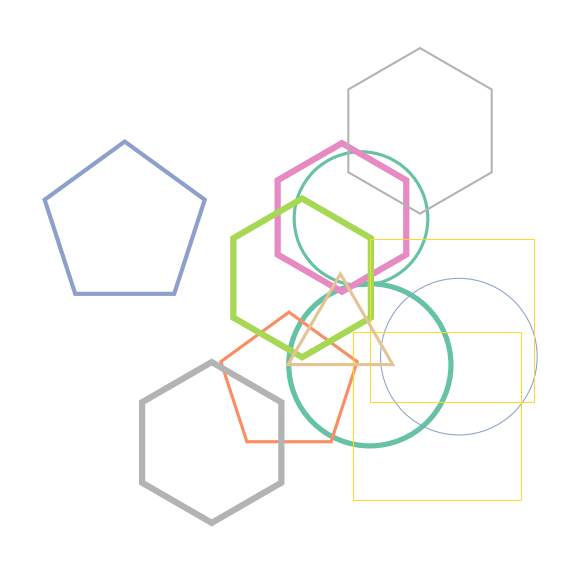[{"shape": "circle", "thickness": 2.5, "radius": 0.7, "center": [0.64, 0.367]}, {"shape": "circle", "thickness": 1.5, "radius": 0.58, "center": [0.625, 0.621]}, {"shape": "pentagon", "thickness": 1.5, "radius": 0.62, "center": [0.5, 0.335]}, {"shape": "pentagon", "thickness": 2, "radius": 0.73, "center": [0.216, 0.608]}, {"shape": "circle", "thickness": 0.5, "radius": 0.68, "center": [0.795, 0.382]}, {"shape": "hexagon", "thickness": 3, "radius": 0.64, "center": [0.592, 0.623]}, {"shape": "hexagon", "thickness": 3, "radius": 0.69, "center": [0.523, 0.518]}, {"shape": "square", "thickness": 0.5, "radius": 0.73, "center": [0.756, 0.279]}, {"shape": "square", "thickness": 0.5, "radius": 0.71, "center": [0.783, 0.444]}, {"shape": "triangle", "thickness": 1.5, "radius": 0.52, "center": [0.589, 0.42]}, {"shape": "hexagon", "thickness": 3, "radius": 0.7, "center": [0.367, 0.233]}, {"shape": "hexagon", "thickness": 1, "radius": 0.72, "center": [0.727, 0.773]}]